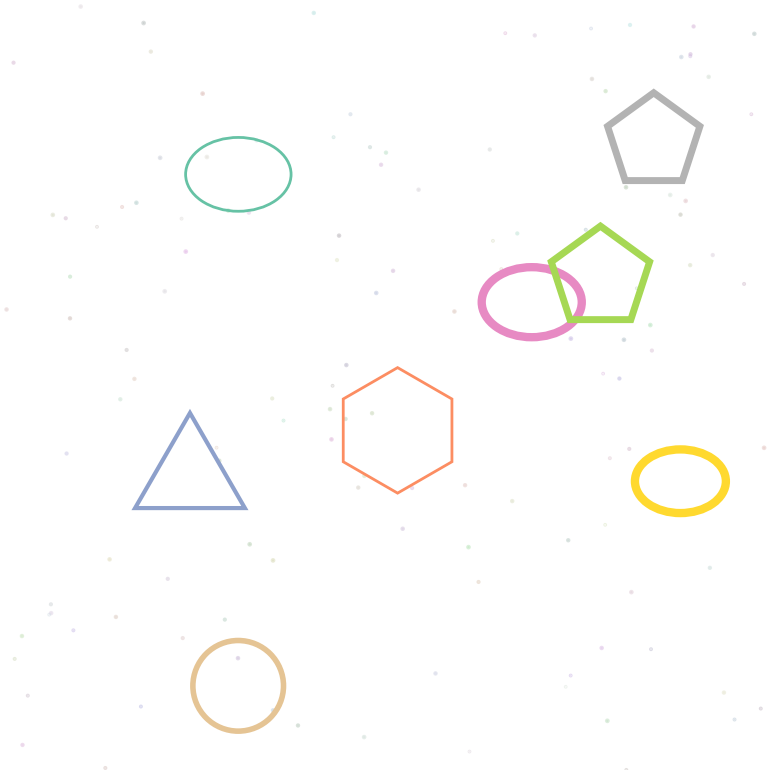[{"shape": "oval", "thickness": 1, "radius": 0.34, "center": [0.31, 0.774]}, {"shape": "hexagon", "thickness": 1, "radius": 0.41, "center": [0.516, 0.441]}, {"shape": "triangle", "thickness": 1.5, "radius": 0.41, "center": [0.247, 0.381]}, {"shape": "oval", "thickness": 3, "radius": 0.32, "center": [0.691, 0.608]}, {"shape": "pentagon", "thickness": 2.5, "radius": 0.34, "center": [0.78, 0.639]}, {"shape": "oval", "thickness": 3, "radius": 0.3, "center": [0.884, 0.375]}, {"shape": "circle", "thickness": 2, "radius": 0.29, "center": [0.309, 0.109]}, {"shape": "pentagon", "thickness": 2.5, "radius": 0.32, "center": [0.849, 0.816]}]